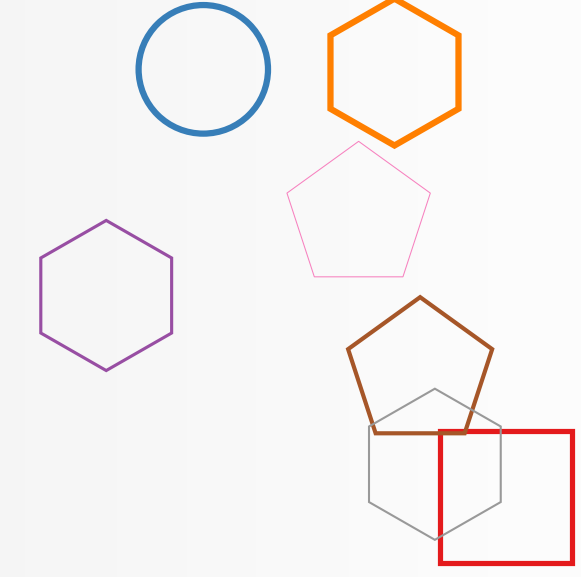[{"shape": "square", "thickness": 2.5, "radius": 0.57, "center": [0.871, 0.139]}, {"shape": "circle", "thickness": 3, "radius": 0.56, "center": [0.35, 0.879]}, {"shape": "hexagon", "thickness": 1.5, "radius": 0.65, "center": [0.183, 0.487]}, {"shape": "hexagon", "thickness": 3, "radius": 0.64, "center": [0.679, 0.874]}, {"shape": "pentagon", "thickness": 2, "radius": 0.65, "center": [0.723, 0.354]}, {"shape": "pentagon", "thickness": 0.5, "radius": 0.65, "center": [0.617, 0.625]}, {"shape": "hexagon", "thickness": 1, "radius": 0.65, "center": [0.748, 0.195]}]